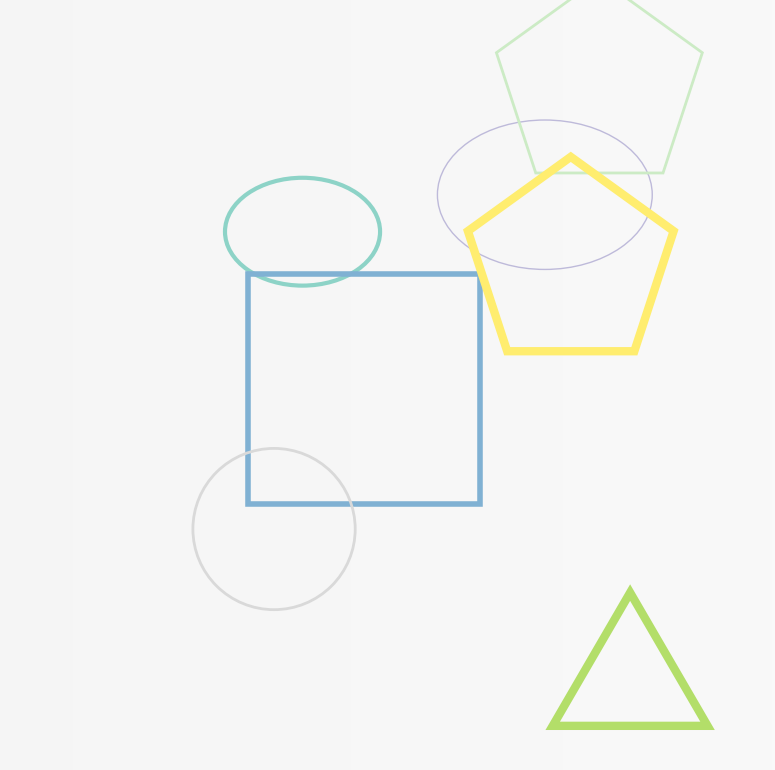[{"shape": "oval", "thickness": 1.5, "radius": 0.5, "center": [0.39, 0.699]}, {"shape": "oval", "thickness": 0.5, "radius": 0.69, "center": [0.703, 0.747]}, {"shape": "square", "thickness": 2, "radius": 0.75, "center": [0.469, 0.495]}, {"shape": "triangle", "thickness": 3, "radius": 0.58, "center": [0.813, 0.115]}, {"shape": "circle", "thickness": 1, "radius": 0.52, "center": [0.354, 0.313]}, {"shape": "pentagon", "thickness": 1, "radius": 0.7, "center": [0.773, 0.888]}, {"shape": "pentagon", "thickness": 3, "radius": 0.7, "center": [0.736, 0.657]}]